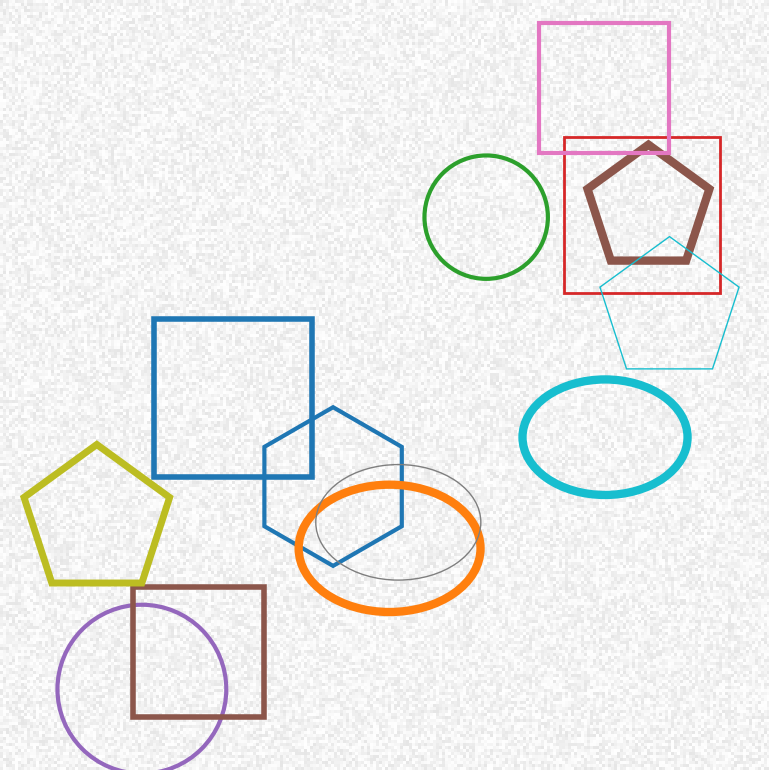[{"shape": "hexagon", "thickness": 1.5, "radius": 0.52, "center": [0.433, 0.368]}, {"shape": "square", "thickness": 2, "radius": 0.51, "center": [0.302, 0.483]}, {"shape": "oval", "thickness": 3, "radius": 0.59, "center": [0.506, 0.288]}, {"shape": "circle", "thickness": 1.5, "radius": 0.4, "center": [0.631, 0.718]}, {"shape": "square", "thickness": 1, "radius": 0.51, "center": [0.834, 0.721]}, {"shape": "circle", "thickness": 1.5, "radius": 0.55, "center": [0.184, 0.105]}, {"shape": "square", "thickness": 2, "radius": 0.42, "center": [0.258, 0.153]}, {"shape": "pentagon", "thickness": 3, "radius": 0.42, "center": [0.842, 0.729]}, {"shape": "square", "thickness": 1.5, "radius": 0.42, "center": [0.784, 0.886]}, {"shape": "oval", "thickness": 0.5, "radius": 0.54, "center": [0.517, 0.322]}, {"shape": "pentagon", "thickness": 2.5, "radius": 0.5, "center": [0.126, 0.323]}, {"shape": "pentagon", "thickness": 0.5, "radius": 0.47, "center": [0.869, 0.598]}, {"shape": "oval", "thickness": 3, "radius": 0.54, "center": [0.786, 0.432]}]